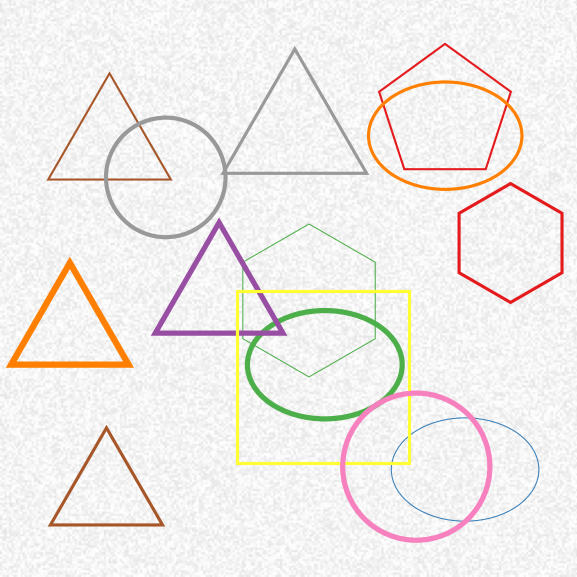[{"shape": "hexagon", "thickness": 1.5, "radius": 0.51, "center": [0.884, 0.578]}, {"shape": "pentagon", "thickness": 1, "radius": 0.6, "center": [0.771, 0.803]}, {"shape": "oval", "thickness": 0.5, "radius": 0.64, "center": [0.805, 0.186]}, {"shape": "oval", "thickness": 2.5, "radius": 0.67, "center": [0.562, 0.368]}, {"shape": "hexagon", "thickness": 0.5, "radius": 0.66, "center": [0.535, 0.479]}, {"shape": "triangle", "thickness": 2.5, "radius": 0.64, "center": [0.379, 0.486]}, {"shape": "triangle", "thickness": 3, "radius": 0.59, "center": [0.121, 0.426]}, {"shape": "oval", "thickness": 1.5, "radius": 0.66, "center": [0.771, 0.764]}, {"shape": "square", "thickness": 1.5, "radius": 0.74, "center": [0.559, 0.346]}, {"shape": "triangle", "thickness": 1, "radius": 0.61, "center": [0.19, 0.75]}, {"shape": "triangle", "thickness": 1.5, "radius": 0.56, "center": [0.184, 0.146]}, {"shape": "circle", "thickness": 2.5, "radius": 0.64, "center": [0.721, 0.191]}, {"shape": "circle", "thickness": 2, "radius": 0.52, "center": [0.287, 0.692]}, {"shape": "triangle", "thickness": 1.5, "radius": 0.72, "center": [0.511, 0.771]}]